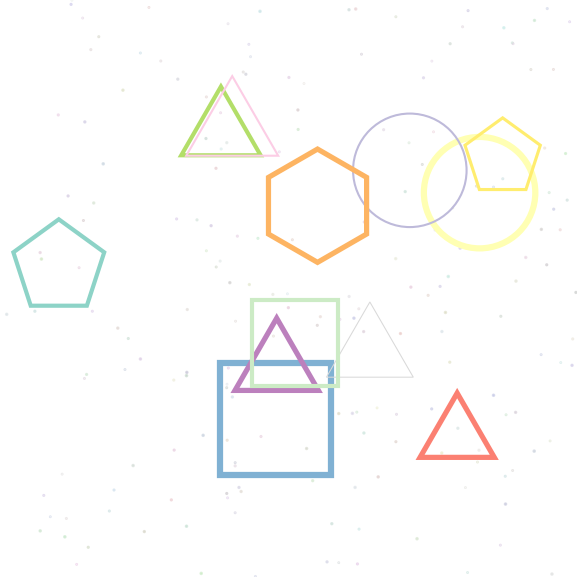[{"shape": "pentagon", "thickness": 2, "radius": 0.41, "center": [0.102, 0.537]}, {"shape": "circle", "thickness": 3, "radius": 0.48, "center": [0.83, 0.666]}, {"shape": "circle", "thickness": 1, "radius": 0.49, "center": [0.71, 0.704]}, {"shape": "triangle", "thickness": 2.5, "radius": 0.37, "center": [0.792, 0.244]}, {"shape": "square", "thickness": 3, "radius": 0.48, "center": [0.477, 0.274]}, {"shape": "hexagon", "thickness": 2.5, "radius": 0.49, "center": [0.55, 0.643]}, {"shape": "triangle", "thickness": 2, "radius": 0.4, "center": [0.383, 0.77]}, {"shape": "triangle", "thickness": 1, "radius": 0.46, "center": [0.402, 0.775]}, {"shape": "triangle", "thickness": 0.5, "radius": 0.43, "center": [0.64, 0.389]}, {"shape": "triangle", "thickness": 2.5, "radius": 0.42, "center": [0.479, 0.365]}, {"shape": "square", "thickness": 2, "radius": 0.37, "center": [0.511, 0.406]}, {"shape": "pentagon", "thickness": 1.5, "radius": 0.34, "center": [0.87, 0.726]}]